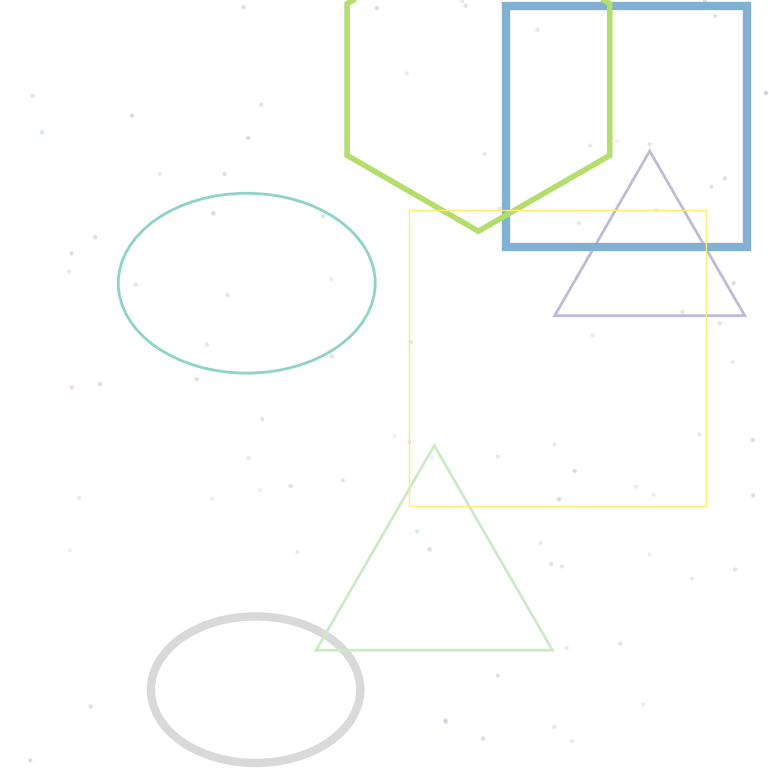[{"shape": "oval", "thickness": 1, "radius": 0.83, "center": [0.32, 0.632]}, {"shape": "triangle", "thickness": 1, "radius": 0.71, "center": [0.844, 0.661]}, {"shape": "square", "thickness": 3, "radius": 0.78, "center": [0.814, 0.836]}, {"shape": "hexagon", "thickness": 2, "radius": 0.98, "center": [0.621, 0.897]}, {"shape": "oval", "thickness": 3, "radius": 0.68, "center": [0.332, 0.104]}, {"shape": "triangle", "thickness": 1, "radius": 0.89, "center": [0.564, 0.244]}, {"shape": "square", "thickness": 0.5, "radius": 0.96, "center": [0.724, 0.535]}]